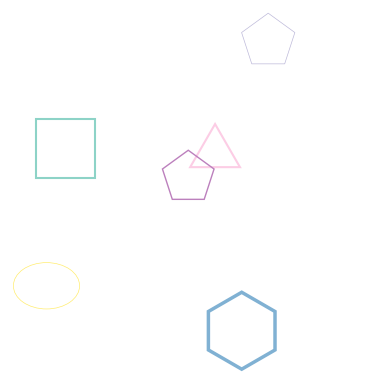[{"shape": "square", "thickness": 1.5, "radius": 0.38, "center": [0.171, 0.615]}, {"shape": "pentagon", "thickness": 0.5, "radius": 0.36, "center": [0.697, 0.893]}, {"shape": "hexagon", "thickness": 2.5, "radius": 0.5, "center": [0.628, 0.141]}, {"shape": "triangle", "thickness": 1.5, "radius": 0.37, "center": [0.559, 0.603]}, {"shape": "pentagon", "thickness": 1, "radius": 0.35, "center": [0.489, 0.539]}, {"shape": "oval", "thickness": 0.5, "radius": 0.43, "center": [0.121, 0.258]}]